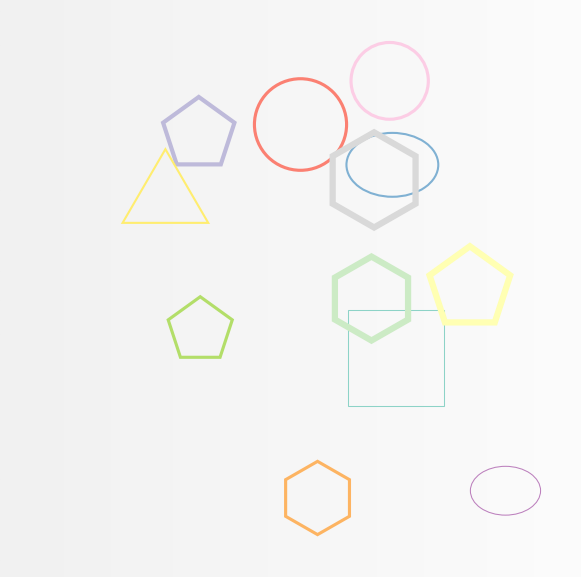[{"shape": "square", "thickness": 0.5, "radius": 0.41, "center": [0.681, 0.379]}, {"shape": "pentagon", "thickness": 3, "radius": 0.36, "center": [0.808, 0.5]}, {"shape": "pentagon", "thickness": 2, "radius": 0.32, "center": [0.342, 0.767]}, {"shape": "circle", "thickness": 1.5, "radius": 0.4, "center": [0.517, 0.784]}, {"shape": "oval", "thickness": 1, "radius": 0.4, "center": [0.675, 0.714]}, {"shape": "hexagon", "thickness": 1.5, "radius": 0.32, "center": [0.546, 0.137]}, {"shape": "pentagon", "thickness": 1.5, "radius": 0.29, "center": [0.345, 0.427]}, {"shape": "circle", "thickness": 1.5, "radius": 0.33, "center": [0.67, 0.859]}, {"shape": "hexagon", "thickness": 3, "radius": 0.41, "center": [0.644, 0.688]}, {"shape": "oval", "thickness": 0.5, "radius": 0.3, "center": [0.87, 0.149]}, {"shape": "hexagon", "thickness": 3, "radius": 0.36, "center": [0.639, 0.482]}, {"shape": "triangle", "thickness": 1, "radius": 0.43, "center": [0.285, 0.656]}]